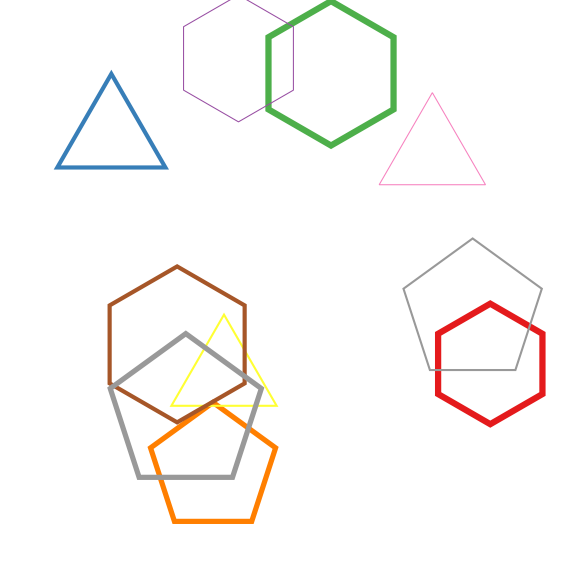[{"shape": "hexagon", "thickness": 3, "radius": 0.52, "center": [0.849, 0.369]}, {"shape": "triangle", "thickness": 2, "radius": 0.54, "center": [0.193, 0.763]}, {"shape": "hexagon", "thickness": 3, "radius": 0.63, "center": [0.573, 0.872]}, {"shape": "hexagon", "thickness": 0.5, "radius": 0.55, "center": [0.413, 0.898]}, {"shape": "pentagon", "thickness": 2.5, "radius": 0.57, "center": [0.369, 0.188]}, {"shape": "triangle", "thickness": 1, "radius": 0.53, "center": [0.388, 0.349]}, {"shape": "hexagon", "thickness": 2, "radius": 0.67, "center": [0.307, 0.403]}, {"shape": "triangle", "thickness": 0.5, "radius": 0.53, "center": [0.749, 0.732]}, {"shape": "pentagon", "thickness": 2.5, "radius": 0.69, "center": [0.322, 0.284]}, {"shape": "pentagon", "thickness": 1, "radius": 0.63, "center": [0.818, 0.46]}]